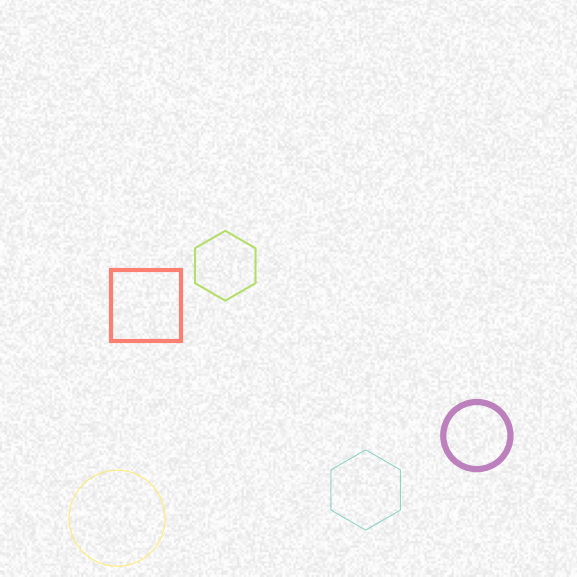[{"shape": "hexagon", "thickness": 0.5, "radius": 0.35, "center": [0.633, 0.151]}, {"shape": "square", "thickness": 2, "radius": 0.31, "center": [0.253, 0.47]}, {"shape": "hexagon", "thickness": 1, "radius": 0.3, "center": [0.39, 0.539]}, {"shape": "circle", "thickness": 3, "radius": 0.29, "center": [0.826, 0.245]}, {"shape": "circle", "thickness": 0.5, "radius": 0.42, "center": [0.203, 0.102]}]